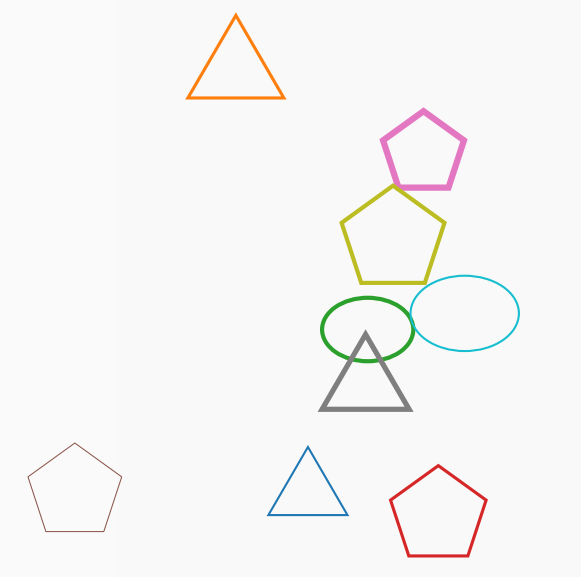[{"shape": "triangle", "thickness": 1, "radius": 0.39, "center": [0.53, 0.146]}, {"shape": "triangle", "thickness": 1.5, "radius": 0.48, "center": [0.406, 0.877]}, {"shape": "oval", "thickness": 2, "radius": 0.39, "center": [0.633, 0.429]}, {"shape": "pentagon", "thickness": 1.5, "radius": 0.43, "center": [0.754, 0.106]}, {"shape": "pentagon", "thickness": 0.5, "radius": 0.42, "center": [0.129, 0.147]}, {"shape": "pentagon", "thickness": 3, "radius": 0.37, "center": [0.729, 0.733]}, {"shape": "triangle", "thickness": 2.5, "radius": 0.43, "center": [0.629, 0.334]}, {"shape": "pentagon", "thickness": 2, "radius": 0.47, "center": [0.676, 0.585]}, {"shape": "oval", "thickness": 1, "radius": 0.47, "center": [0.8, 0.456]}]